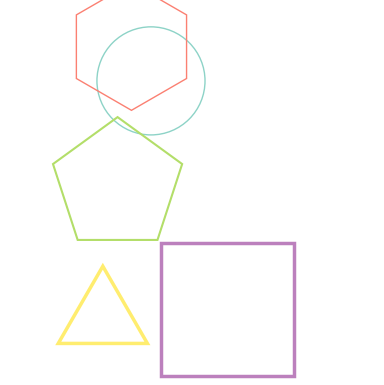[{"shape": "circle", "thickness": 1, "radius": 0.7, "center": [0.392, 0.79]}, {"shape": "hexagon", "thickness": 1, "radius": 0.83, "center": [0.341, 0.879]}, {"shape": "pentagon", "thickness": 1.5, "radius": 0.88, "center": [0.305, 0.519]}, {"shape": "square", "thickness": 2.5, "radius": 0.86, "center": [0.592, 0.196]}, {"shape": "triangle", "thickness": 2.5, "radius": 0.67, "center": [0.267, 0.175]}]